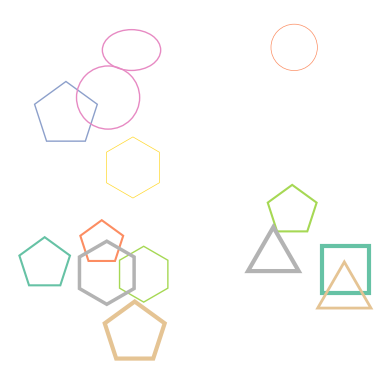[{"shape": "pentagon", "thickness": 1.5, "radius": 0.35, "center": [0.116, 0.315]}, {"shape": "square", "thickness": 3, "radius": 0.3, "center": [0.897, 0.3]}, {"shape": "pentagon", "thickness": 1.5, "radius": 0.29, "center": [0.264, 0.37]}, {"shape": "circle", "thickness": 0.5, "radius": 0.3, "center": [0.764, 0.877]}, {"shape": "pentagon", "thickness": 1, "radius": 0.43, "center": [0.171, 0.703]}, {"shape": "oval", "thickness": 1, "radius": 0.38, "center": [0.342, 0.87]}, {"shape": "circle", "thickness": 1, "radius": 0.41, "center": [0.281, 0.747]}, {"shape": "hexagon", "thickness": 1, "radius": 0.36, "center": [0.373, 0.288]}, {"shape": "pentagon", "thickness": 1.5, "radius": 0.33, "center": [0.759, 0.453]}, {"shape": "hexagon", "thickness": 0.5, "radius": 0.4, "center": [0.345, 0.565]}, {"shape": "triangle", "thickness": 2, "radius": 0.4, "center": [0.894, 0.24]}, {"shape": "pentagon", "thickness": 3, "radius": 0.41, "center": [0.35, 0.135]}, {"shape": "triangle", "thickness": 3, "radius": 0.38, "center": [0.71, 0.334]}, {"shape": "hexagon", "thickness": 2.5, "radius": 0.41, "center": [0.277, 0.292]}]